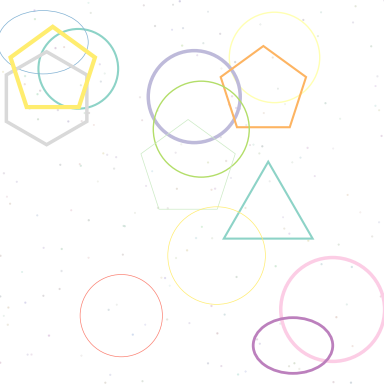[{"shape": "circle", "thickness": 1.5, "radius": 0.52, "center": [0.203, 0.821]}, {"shape": "triangle", "thickness": 1.5, "radius": 0.67, "center": [0.697, 0.447]}, {"shape": "circle", "thickness": 1, "radius": 0.59, "center": [0.713, 0.851]}, {"shape": "circle", "thickness": 2.5, "radius": 0.6, "center": [0.505, 0.749]}, {"shape": "circle", "thickness": 0.5, "radius": 0.53, "center": [0.315, 0.18]}, {"shape": "oval", "thickness": 0.5, "radius": 0.59, "center": [0.112, 0.89]}, {"shape": "pentagon", "thickness": 1.5, "radius": 0.58, "center": [0.684, 0.764]}, {"shape": "circle", "thickness": 1, "radius": 0.62, "center": [0.523, 0.665]}, {"shape": "circle", "thickness": 2.5, "radius": 0.67, "center": [0.864, 0.196]}, {"shape": "hexagon", "thickness": 2.5, "radius": 0.6, "center": [0.121, 0.745]}, {"shape": "oval", "thickness": 2, "radius": 0.52, "center": [0.761, 0.103]}, {"shape": "pentagon", "thickness": 0.5, "radius": 0.64, "center": [0.489, 0.561]}, {"shape": "pentagon", "thickness": 3, "radius": 0.58, "center": [0.137, 0.815]}, {"shape": "circle", "thickness": 0.5, "radius": 0.63, "center": [0.563, 0.336]}]